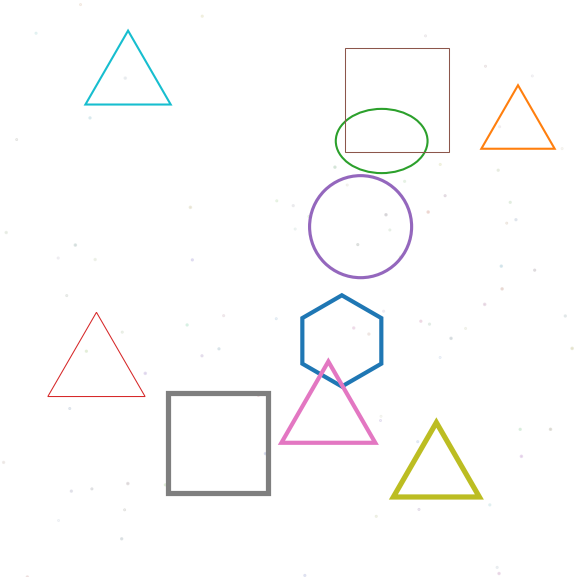[{"shape": "hexagon", "thickness": 2, "radius": 0.39, "center": [0.592, 0.409]}, {"shape": "triangle", "thickness": 1, "radius": 0.37, "center": [0.897, 0.778]}, {"shape": "oval", "thickness": 1, "radius": 0.4, "center": [0.661, 0.755]}, {"shape": "triangle", "thickness": 0.5, "radius": 0.49, "center": [0.167, 0.361]}, {"shape": "circle", "thickness": 1.5, "radius": 0.44, "center": [0.624, 0.607]}, {"shape": "square", "thickness": 0.5, "radius": 0.45, "center": [0.688, 0.826]}, {"shape": "triangle", "thickness": 2, "radius": 0.47, "center": [0.569, 0.279]}, {"shape": "square", "thickness": 2.5, "radius": 0.43, "center": [0.377, 0.232]}, {"shape": "triangle", "thickness": 2.5, "radius": 0.43, "center": [0.756, 0.182]}, {"shape": "triangle", "thickness": 1, "radius": 0.43, "center": [0.222, 0.861]}]